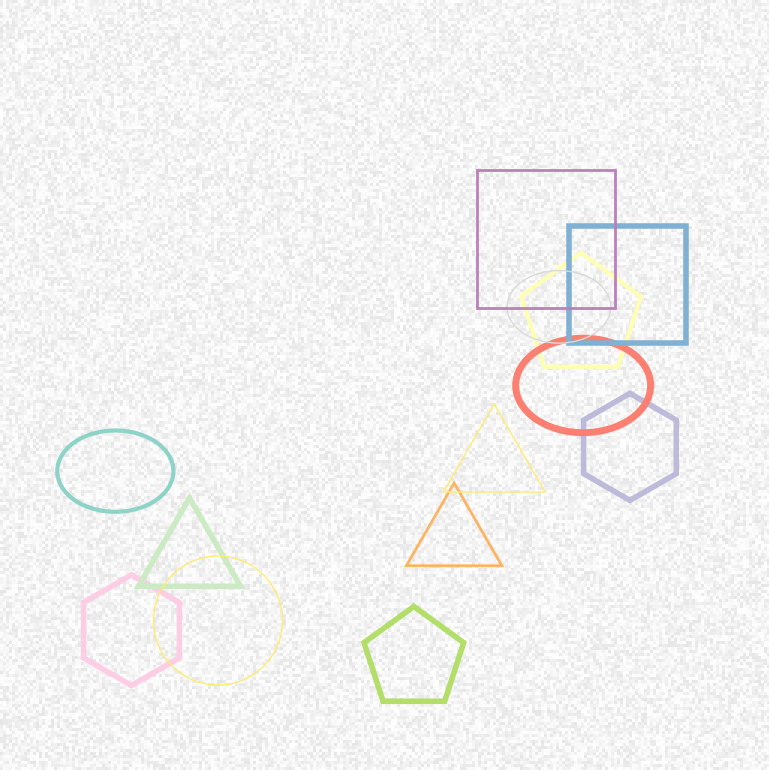[{"shape": "oval", "thickness": 1.5, "radius": 0.38, "center": [0.15, 0.388]}, {"shape": "pentagon", "thickness": 1.5, "radius": 0.41, "center": [0.755, 0.59]}, {"shape": "hexagon", "thickness": 2, "radius": 0.35, "center": [0.818, 0.42]}, {"shape": "oval", "thickness": 2.5, "radius": 0.44, "center": [0.757, 0.499]}, {"shape": "square", "thickness": 2, "radius": 0.38, "center": [0.815, 0.63]}, {"shape": "triangle", "thickness": 1, "radius": 0.36, "center": [0.59, 0.301]}, {"shape": "pentagon", "thickness": 2, "radius": 0.34, "center": [0.537, 0.144]}, {"shape": "hexagon", "thickness": 2, "radius": 0.36, "center": [0.171, 0.182]}, {"shape": "oval", "thickness": 0.5, "radius": 0.34, "center": [0.726, 0.601]}, {"shape": "square", "thickness": 1, "radius": 0.45, "center": [0.709, 0.689]}, {"shape": "triangle", "thickness": 2, "radius": 0.38, "center": [0.246, 0.277]}, {"shape": "circle", "thickness": 0.5, "radius": 0.42, "center": [0.283, 0.194]}, {"shape": "triangle", "thickness": 0.5, "radius": 0.38, "center": [0.642, 0.399]}]